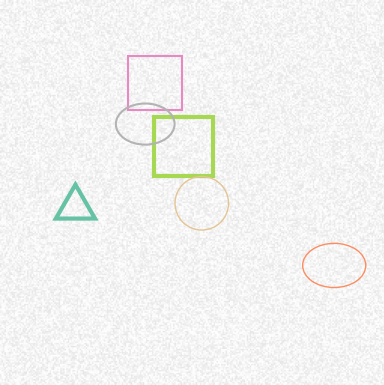[{"shape": "triangle", "thickness": 3, "radius": 0.29, "center": [0.196, 0.462]}, {"shape": "oval", "thickness": 1, "radius": 0.41, "center": [0.868, 0.311]}, {"shape": "square", "thickness": 1.5, "radius": 0.35, "center": [0.403, 0.784]}, {"shape": "square", "thickness": 3, "radius": 0.38, "center": [0.476, 0.62]}, {"shape": "circle", "thickness": 1, "radius": 0.35, "center": [0.524, 0.472]}, {"shape": "oval", "thickness": 1.5, "radius": 0.38, "center": [0.377, 0.678]}]